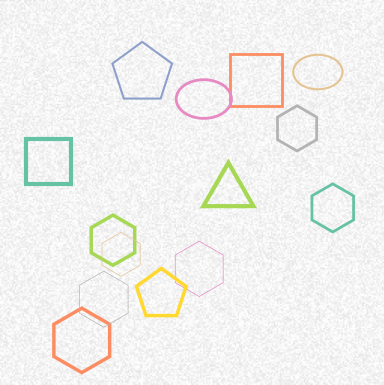[{"shape": "square", "thickness": 3, "radius": 0.29, "center": [0.126, 0.58]}, {"shape": "hexagon", "thickness": 2, "radius": 0.31, "center": [0.864, 0.46]}, {"shape": "hexagon", "thickness": 2.5, "radius": 0.42, "center": [0.212, 0.116]}, {"shape": "square", "thickness": 2, "radius": 0.34, "center": [0.665, 0.793]}, {"shape": "pentagon", "thickness": 1.5, "radius": 0.41, "center": [0.369, 0.81]}, {"shape": "oval", "thickness": 2, "radius": 0.36, "center": [0.529, 0.743]}, {"shape": "hexagon", "thickness": 0.5, "radius": 0.36, "center": [0.517, 0.302]}, {"shape": "triangle", "thickness": 3, "radius": 0.38, "center": [0.593, 0.502]}, {"shape": "hexagon", "thickness": 2.5, "radius": 0.33, "center": [0.293, 0.376]}, {"shape": "pentagon", "thickness": 2.5, "radius": 0.34, "center": [0.419, 0.235]}, {"shape": "oval", "thickness": 1.5, "radius": 0.32, "center": [0.826, 0.813]}, {"shape": "hexagon", "thickness": 0.5, "radius": 0.29, "center": [0.315, 0.34]}, {"shape": "hexagon", "thickness": 0.5, "radius": 0.36, "center": [0.27, 0.223]}, {"shape": "hexagon", "thickness": 2, "radius": 0.29, "center": [0.772, 0.667]}]